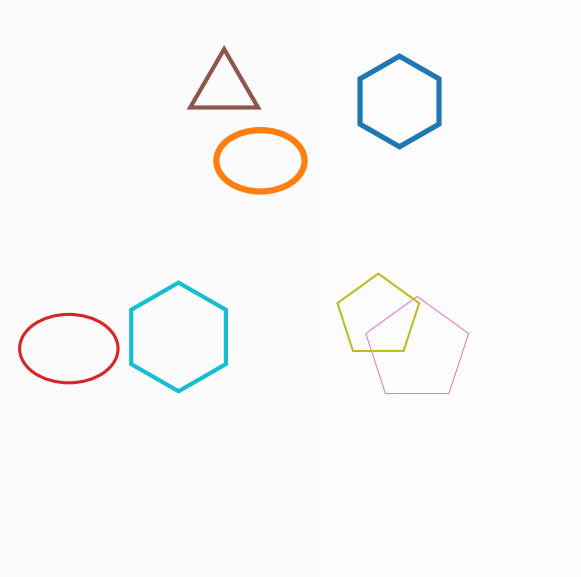[{"shape": "hexagon", "thickness": 2.5, "radius": 0.39, "center": [0.687, 0.823]}, {"shape": "oval", "thickness": 3, "radius": 0.38, "center": [0.448, 0.721]}, {"shape": "oval", "thickness": 1.5, "radius": 0.42, "center": [0.118, 0.395]}, {"shape": "triangle", "thickness": 2, "radius": 0.34, "center": [0.386, 0.847]}, {"shape": "pentagon", "thickness": 0.5, "radius": 0.46, "center": [0.718, 0.393]}, {"shape": "pentagon", "thickness": 1, "radius": 0.37, "center": [0.651, 0.451]}, {"shape": "hexagon", "thickness": 2, "radius": 0.47, "center": [0.307, 0.416]}]